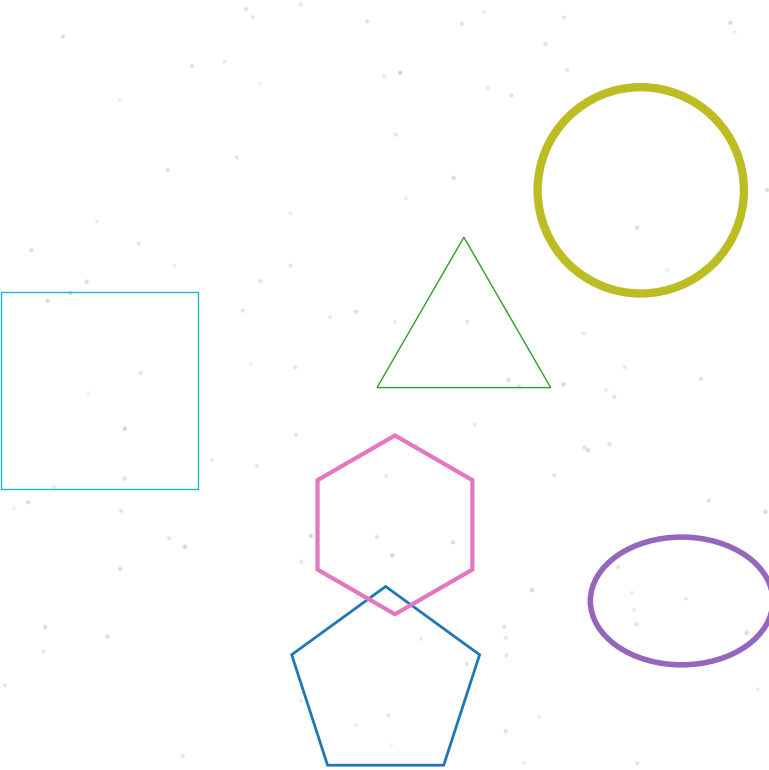[{"shape": "pentagon", "thickness": 1, "radius": 0.64, "center": [0.501, 0.11]}, {"shape": "triangle", "thickness": 0.5, "radius": 0.65, "center": [0.602, 0.562]}, {"shape": "oval", "thickness": 2, "radius": 0.59, "center": [0.885, 0.22]}, {"shape": "hexagon", "thickness": 1.5, "radius": 0.58, "center": [0.513, 0.318]}, {"shape": "circle", "thickness": 3, "radius": 0.67, "center": [0.832, 0.753]}, {"shape": "square", "thickness": 0.5, "radius": 0.64, "center": [0.129, 0.492]}]